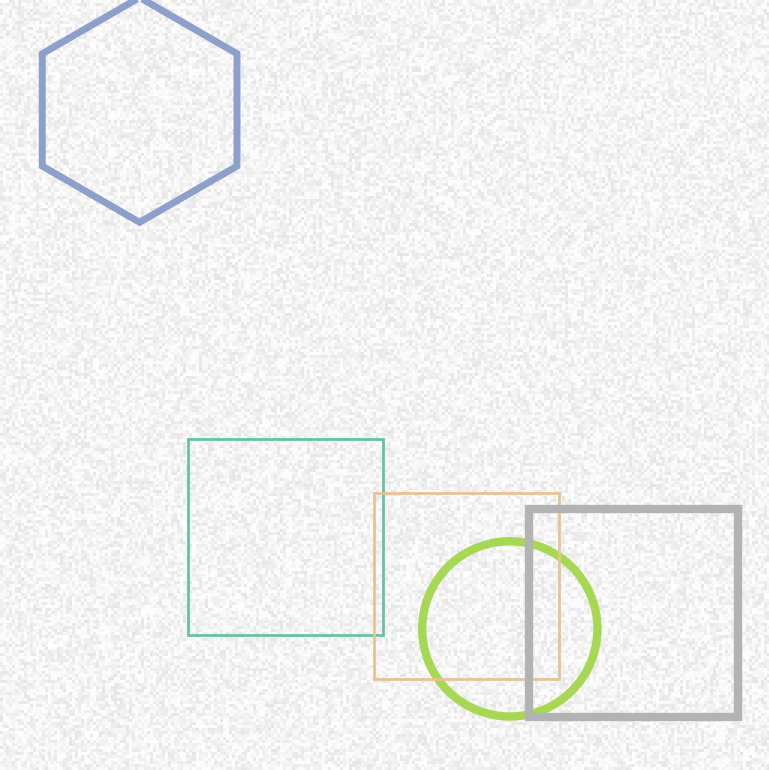[{"shape": "square", "thickness": 1, "radius": 0.63, "center": [0.37, 0.302]}, {"shape": "hexagon", "thickness": 2.5, "radius": 0.73, "center": [0.181, 0.857]}, {"shape": "circle", "thickness": 3, "radius": 0.57, "center": [0.662, 0.183]}, {"shape": "square", "thickness": 1, "radius": 0.6, "center": [0.606, 0.239]}, {"shape": "square", "thickness": 3, "radius": 0.68, "center": [0.823, 0.204]}]